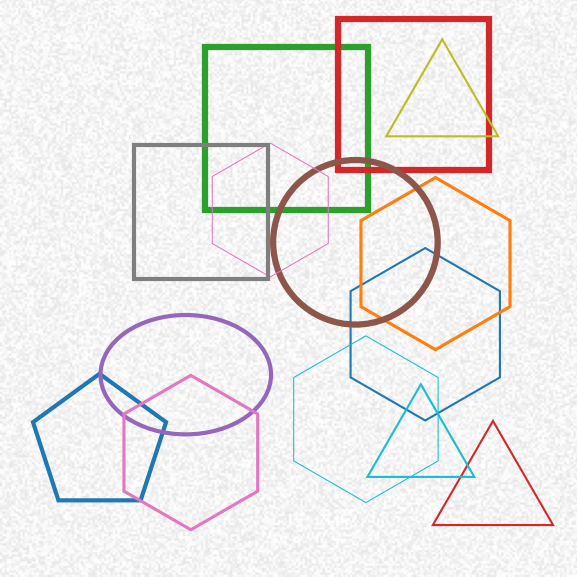[{"shape": "pentagon", "thickness": 2, "radius": 0.61, "center": [0.172, 0.231]}, {"shape": "hexagon", "thickness": 1, "radius": 0.75, "center": [0.736, 0.42]}, {"shape": "hexagon", "thickness": 1.5, "radius": 0.75, "center": [0.754, 0.543]}, {"shape": "square", "thickness": 3, "radius": 0.71, "center": [0.496, 0.776]}, {"shape": "square", "thickness": 3, "radius": 0.66, "center": [0.717, 0.835]}, {"shape": "triangle", "thickness": 1, "radius": 0.6, "center": [0.854, 0.15]}, {"shape": "oval", "thickness": 2, "radius": 0.74, "center": [0.322, 0.35]}, {"shape": "circle", "thickness": 3, "radius": 0.71, "center": [0.615, 0.58]}, {"shape": "hexagon", "thickness": 1.5, "radius": 0.67, "center": [0.33, 0.215]}, {"shape": "hexagon", "thickness": 0.5, "radius": 0.58, "center": [0.468, 0.635]}, {"shape": "square", "thickness": 2, "radius": 0.58, "center": [0.348, 0.632]}, {"shape": "triangle", "thickness": 1, "radius": 0.56, "center": [0.766, 0.819]}, {"shape": "hexagon", "thickness": 0.5, "radius": 0.72, "center": [0.634, 0.273]}, {"shape": "triangle", "thickness": 1, "radius": 0.53, "center": [0.729, 0.227]}]